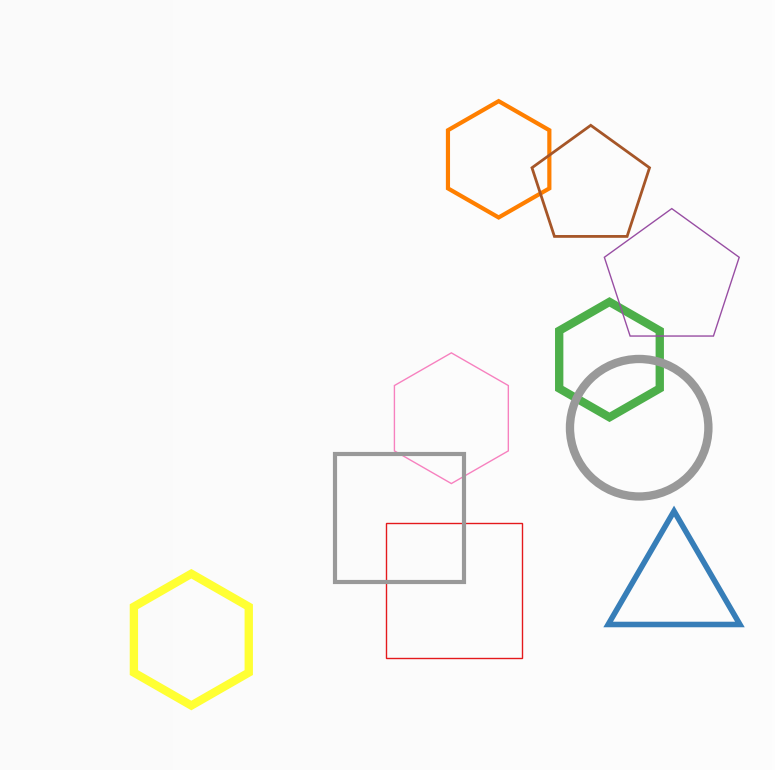[{"shape": "square", "thickness": 0.5, "radius": 0.44, "center": [0.586, 0.233]}, {"shape": "triangle", "thickness": 2, "radius": 0.49, "center": [0.87, 0.238]}, {"shape": "hexagon", "thickness": 3, "radius": 0.37, "center": [0.786, 0.533]}, {"shape": "pentagon", "thickness": 0.5, "radius": 0.46, "center": [0.867, 0.638]}, {"shape": "hexagon", "thickness": 1.5, "radius": 0.38, "center": [0.643, 0.793]}, {"shape": "hexagon", "thickness": 3, "radius": 0.43, "center": [0.247, 0.169]}, {"shape": "pentagon", "thickness": 1, "radius": 0.4, "center": [0.762, 0.757]}, {"shape": "hexagon", "thickness": 0.5, "radius": 0.42, "center": [0.582, 0.457]}, {"shape": "circle", "thickness": 3, "radius": 0.45, "center": [0.825, 0.444]}, {"shape": "square", "thickness": 1.5, "radius": 0.42, "center": [0.515, 0.327]}]